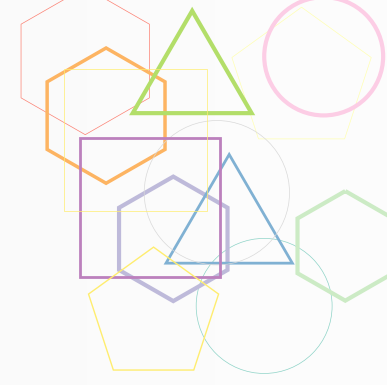[{"shape": "circle", "thickness": 0.5, "radius": 0.88, "center": [0.682, 0.205]}, {"shape": "pentagon", "thickness": 0.5, "radius": 0.95, "center": [0.778, 0.792]}, {"shape": "hexagon", "thickness": 3, "radius": 0.81, "center": [0.447, 0.38]}, {"shape": "hexagon", "thickness": 0.5, "radius": 0.96, "center": [0.22, 0.841]}, {"shape": "triangle", "thickness": 2, "radius": 0.94, "center": [0.591, 0.411]}, {"shape": "hexagon", "thickness": 2.5, "radius": 0.88, "center": [0.274, 0.7]}, {"shape": "triangle", "thickness": 3, "radius": 0.89, "center": [0.496, 0.795]}, {"shape": "circle", "thickness": 3, "radius": 0.77, "center": [0.835, 0.854]}, {"shape": "circle", "thickness": 0.5, "radius": 0.94, "center": [0.56, 0.499]}, {"shape": "square", "thickness": 2, "radius": 0.91, "center": [0.387, 0.461]}, {"shape": "hexagon", "thickness": 3, "radius": 0.71, "center": [0.891, 0.361]}, {"shape": "square", "thickness": 0.5, "radius": 0.92, "center": [0.351, 0.638]}, {"shape": "pentagon", "thickness": 1, "radius": 0.88, "center": [0.396, 0.182]}]